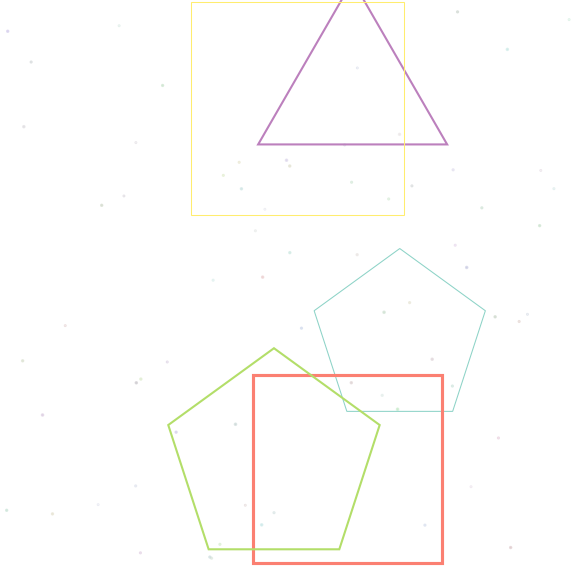[{"shape": "pentagon", "thickness": 0.5, "radius": 0.78, "center": [0.692, 0.413]}, {"shape": "square", "thickness": 1.5, "radius": 0.82, "center": [0.601, 0.187]}, {"shape": "pentagon", "thickness": 1, "radius": 0.96, "center": [0.474, 0.204]}, {"shape": "triangle", "thickness": 1, "radius": 0.94, "center": [0.611, 0.844]}, {"shape": "square", "thickness": 0.5, "radius": 0.92, "center": [0.515, 0.812]}]